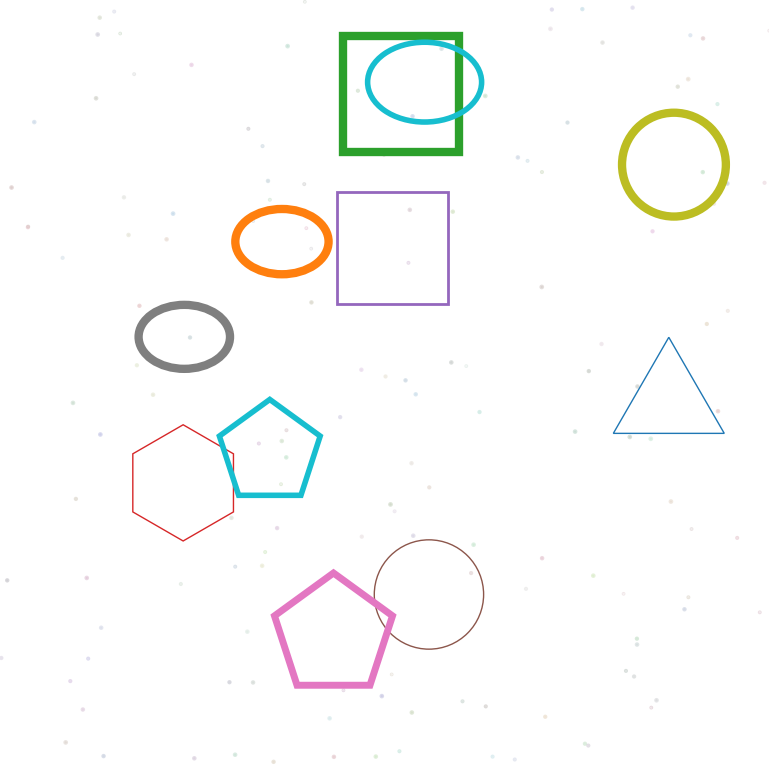[{"shape": "triangle", "thickness": 0.5, "radius": 0.42, "center": [0.869, 0.479]}, {"shape": "oval", "thickness": 3, "radius": 0.3, "center": [0.366, 0.686]}, {"shape": "square", "thickness": 3, "radius": 0.38, "center": [0.521, 0.878]}, {"shape": "hexagon", "thickness": 0.5, "radius": 0.38, "center": [0.238, 0.373]}, {"shape": "square", "thickness": 1, "radius": 0.36, "center": [0.51, 0.678]}, {"shape": "circle", "thickness": 0.5, "radius": 0.35, "center": [0.557, 0.228]}, {"shape": "pentagon", "thickness": 2.5, "radius": 0.4, "center": [0.433, 0.175]}, {"shape": "oval", "thickness": 3, "radius": 0.3, "center": [0.239, 0.563]}, {"shape": "circle", "thickness": 3, "radius": 0.34, "center": [0.875, 0.786]}, {"shape": "oval", "thickness": 2, "radius": 0.37, "center": [0.551, 0.893]}, {"shape": "pentagon", "thickness": 2, "radius": 0.34, "center": [0.35, 0.412]}]